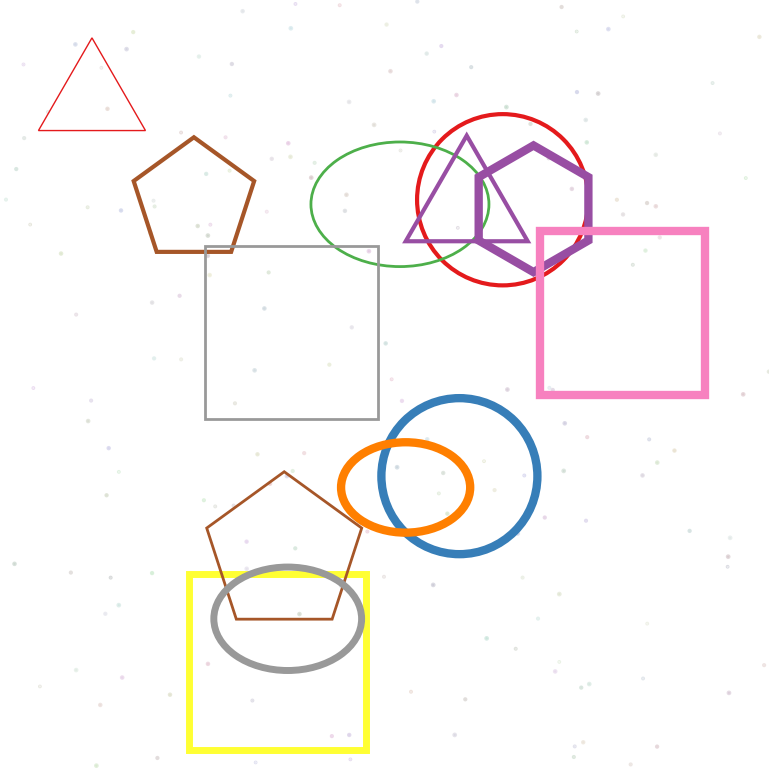[{"shape": "circle", "thickness": 1.5, "radius": 0.56, "center": [0.653, 0.741]}, {"shape": "triangle", "thickness": 0.5, "radius": 0.4, "center": [0.119, 0.871]}, {"shape": "circle", "thickness": 3, "radius": 0.51, "center": [0.597, 0.382]}, {"shape": "oval", "thickness": 1, "radius": 0.58, "center": [0.519, 0.735]}, {"shape": "hexagon", "thickness": 3, "radius": 0.41, "center": [0.693, 0.729]}, {"shape": "triangle", "thickness": 1.5, "radius": 0.46, "center": [0.606, 0.732]}, {"shape": "oval", "thickness": 3, "radius": 0.42, "center": [0.527, 0.367]}, {"shape": "square", "thickness": 2.5, "radius": 0.57, "center": [0.361, 0.14]}, {"shape": "pentagon", "thickness": 1.5, "radius": 0.41, "center": [0.252, 0.739]}, {"shape": "pentagon", "thickness": 1, "radius": 0.53, "center": [0.369, 0.282]}, {"shape": "square", "thickness": 3, "radius": 0.53, "center": [0.808, 0.594]}, {"shape": "square", "thickness": 1, "radius": 0.56, "center": [0.379, 0.569]}, {"shape": "oval", "thickness": 2.5, "radius": 0.48, "center": [0.374, 0.196]}]